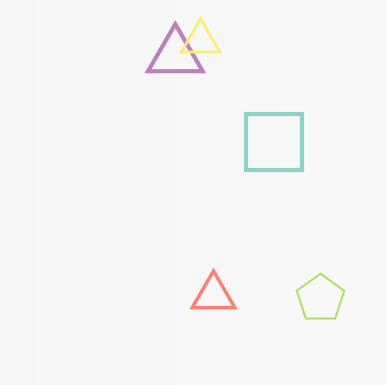[{"shape": "square", "thickness": 3, "radius": 0.36, "center": [0.706, 0.631]}, {"shape": "triangle", "thickness": 2.5, "radius": 0.32, "center": [0.551, 0.233]}, {"shape": "pentagon", "thickness": 1.5, "radius": 0.32, "center": [0.827, 0.225]}, {"shape": "triangle", "thickness": 3, "radius": 0.41, "center": [0.452, 0.856]}, {"shape": "triangle", "thickness": 2, "radius": 0.29, "center": [0.518, 0.894]}]